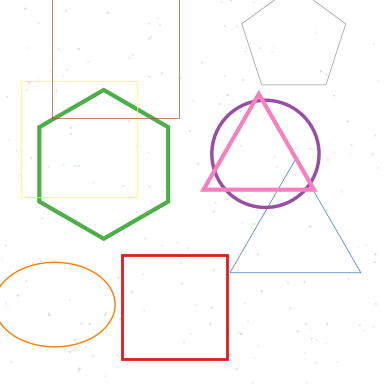[{"shape": "square", "thickness": 2, "radius": 0.68, "center": [0.453, 0.202]}, {"shape": "triangle", "thickness": 0.5, "radius": 0.98, "center": [0.767, 0.39]}, {"shape": "hexagon", "thickness": 3, "radius": 0.97, "center": [0.269, 0.573]}, {"shape": "circle", "thickness": 2.5, "radius": 0.7, "center": [0.689, 0.6]}, {"shape": "oval", "thickness": 1, "radius": 0.78, "center": [0.142, 0.209]}, {"shape": "square", "thickness": 0.5, "radius": 0.75, "center": [0.205, 0.639]}, {"shape": "square", "thickness": 0.5, "radius": 0.83, "center": [0.299, 0.858]}, {"shape": "triangle", "thickness": 3, "radius": 0.83, "center": [0.672, 0.59]}, {"shape": "pentagon", "thickness": 0.5, "radius": 0.71, "center": [0.763, 0.894]}]